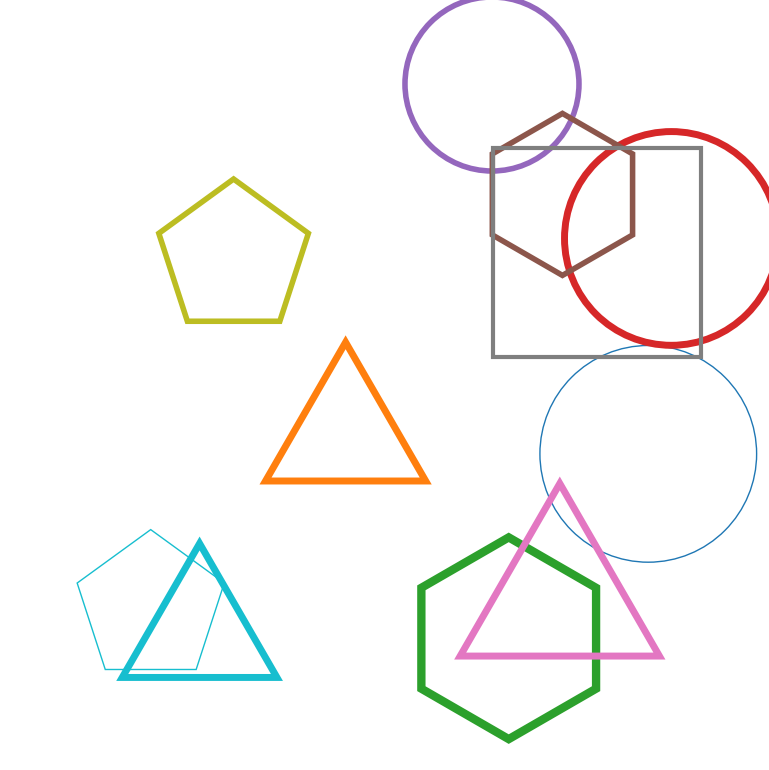[{"shape": "circle", "thickness": 0.5, "radius": 0.7, "center": [0.842, 0.411]}, {"shape": "triangle", "thickness": 2.5, "radius": 0.6, "center": [0.449, 0.435]}, {"shape": "hexagon", "thickness": 3, "radius": 0.66, "center": [0.661, 0.171]}, {"shape": "circle", "thickness": 2.5, "radius": 0.69, "center": [0.872, 0.69]}, {"shape": "circle", "thickness": 2, "radius": 0.56, "center": [0.639, 0.891]}, {"shape": "hexagon", "thickness": 2, "radius": 0.53, "center": [0.73, 0.748]}, {"shape": "triangle", "thickness": 2.5, "radius": 0.75, "center": [0.727, 0.223]}, {"shape": "square", "thickness": 1.5, "radius": 0.68, "center": [0.775, 0.672]}, {"shape": "pentagon", "thickness": 2, "radius": 0.51, "center": [0.303, 0.665]}, {"shape": "triangle", "thickness": 2.5, "radius": 0.58, "center": [0.259, 0.178]}, {"shape": "pentagon", "thickness": 0.5, "radius": 0.5, "center": [0.196, 0.212]}]